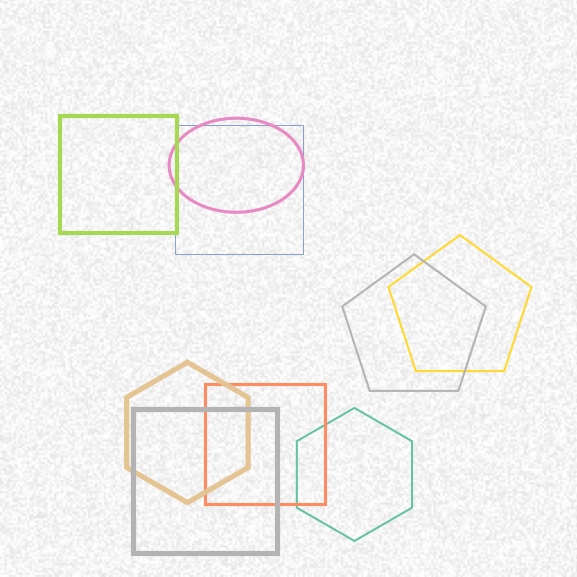[{"shape": "hexagon", "thickness": 1, "radius": 0.58, "center": [0.614, 0.178]}, {"shape": "square", "thickness": 1.5, "radius": 0.52, "center": [0.458, 0.23]}, {"shape": "square", "thickness": 0.5, "radius": 0.56, "center": [0.414, 0.671]}, {"shape": "oval", "thickness": 1.5, "radius": 0.58, "center": [0.409, 0.713]}, {"shape": "square", "thickness": 2, "radius": 0.51, "center": [0.205, 0.697]}, {"shape": "pentagon", "thickness": 1, "radius": 0.65, "center": [0.796, 0.462]}, {"shape": "hexagon", "thickness": 2.5, "radius": 0.61, "center": [0.325, 0.25]}, {"shape": "pentagon", "thickness": 1, "radius": 0.65, "center": [0.717, 0.428]}, {"shape": "square", "thickness": 2.5, "radius": 0.62, "center": [0.354, 0.167]}]